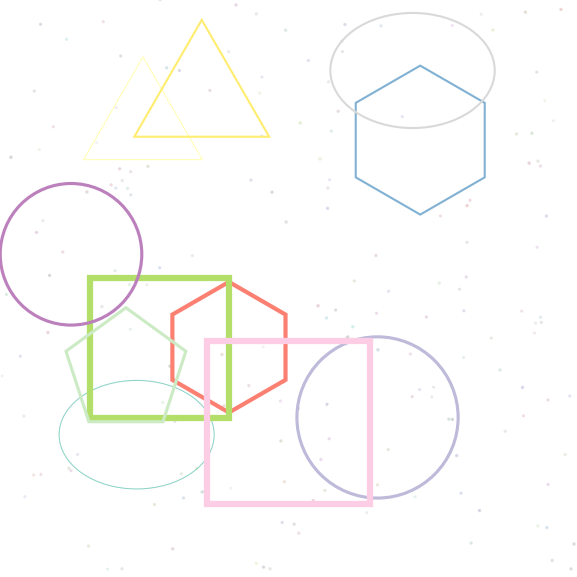[{"shape": "oval", "thickness": 0.5, "radius": 0.67, "center": [0.237, 0.246]}, {"shape": "triangle", "thickness": 0.5, "radius": 0.59, "center": [0.248, 0.782]}, {"shape": "circle", "thickness": 1.5, "radius": 0.7, "center": [0.654, 0.276]}, {"shape": "hexagon", "thickness": 2, "radius": 0.57, "center": [0.396, 0.398]}, {"shape": "hexagon", "thickness": 1, "radius": 0.64, "center": [0.728, 0.757]}, {"shape": "square", "thickness": 3, "radius": 0.6, "center": [0.276, 0.396]}, {"shape": "square", "thickness": 3, "radius": 0.7, "center": [0.499, 0.268]}, {"shape": "oval", "thickness": 1, "radius": 0.71, "center": [0.714, 0.877]}, {"shape": "circle", "thickness": 1.5, "radius": 0.61, "center": [0.123, 0.559]}, {"shape": "pentagon", "thickness": 1.5, "radius": 0.55, "center": [0.218, 0.357]}, {"shape": "triangle", "thickness": 1, "radius": 0.67, "center": [0.349, 0.83]}]